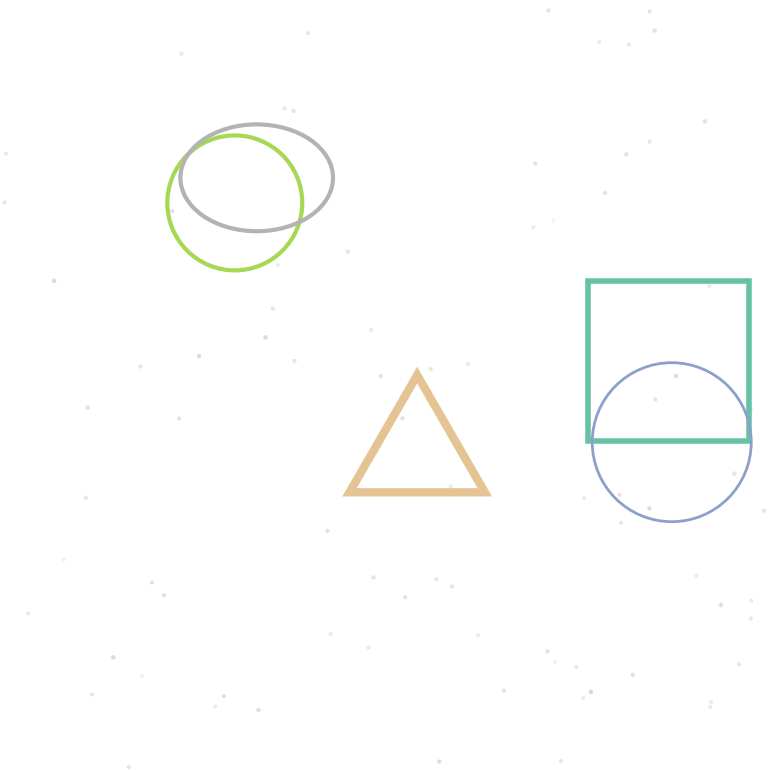[{"shape": "square", "thickness": 2, "radius": 0.52, "center": [0.868, 0.531]}, {"shape": "circle", "thickness": 1, "radius": 0.52, "center": [0.872, 0.426]}, {"shape": "circle", "thickness": 1.5, "radius": 0.44, "center": [0.305, 0.737]}, {"shape": "triangle", "thickness": 3, "radius": 0.51, "center": [0.542, 0.411]}, {"shape": "oval", "thickness": 1.5, "radius": 0.5, "center": [0.333, 0.769]}]